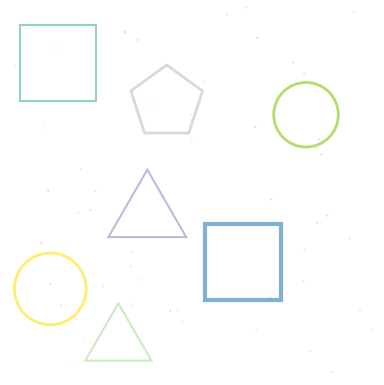[{"shape": "square", "thickness": 1.5, "radius": 0.49, "center": [0.15, 0.836]}, {"shape": "triangle", "thickness": 1.5, "radius": 0.58, "center": [0.383, 0.443]}, {"shape": "square", "thickness": 3, "radius": 0.49, "center": [0.632, 0.319]}, {"shape": "circle", "thickness": 2, "radius": 0.42, "center": [0.795, 0.702]}, {"shape": "pentagon", "thickness": 2, "radius": 0.49, "center": [0.433, 0.734]}, {"shape": "triangle", "thickness": 1.5, "radius": 0.5, "center": [0.307, 0.113]}, {"shape": "circle", "thickness": 2, "radius": 0.47, "center": [0.131, 0.25]}]